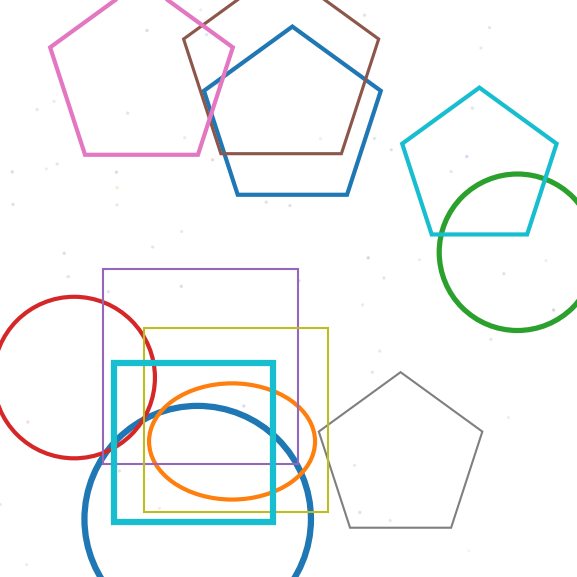[{"shape": "pentagon", "thickness": 2, "radius": 0.81, "center": [0.506, 0.792]}, {"shape": "circle", "thickness": 3, "radius": 0.98, "center": [0.342, 0.1]}, {"shape": "oval", "thickness": 2, "radius": 0.72, "center": [0.402, 0.235]}, {"shape": "circle", "thickness": 2.5, "radius": 0.68, "center": [0.896, 0.562]}, {"shape": "circle", "thickness": 2, "radius": 0.7, "center": [0.128, 0.345]}, {"shape": "square", "thickness": 1, "radius": 0.84, "center": [0.347, 0.365]}, {"shape": "pentagon", "thickness": 1.5, "radius": 0.89, "center": [0.487, 0.877]}, {"shape": "pentagon", "thickness": 2, "radius": 0.83, "center": [0.245, 0.866]}, {"shape": "pentagon", "thickness": 1, "radius": 0.74, "center": [0.694, 0.206]}, {"shape": "square", "thickness": 1, "radius": 0.8, "center": [0.409, 0.271]}, {"shape": "square", "thickness": 3, "radius": 0.69, "center": [0.335, 0.233]}, {"shape": "pentagon", "thickness": 2, "radius": 0.7, "center": [0.83, 0.707]}]